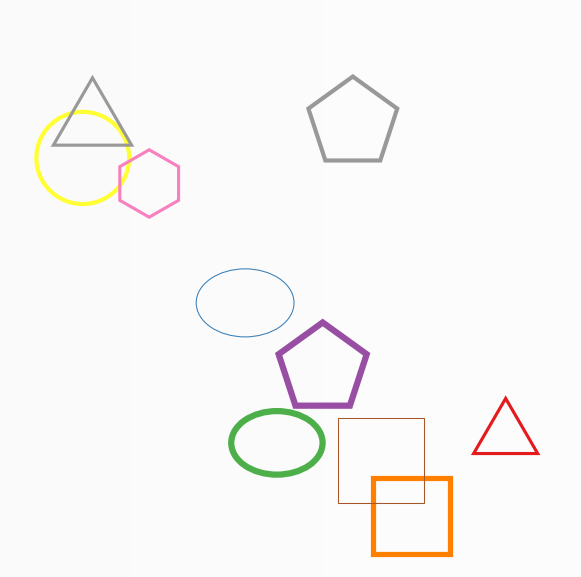[{"shape": "triangle", "thickness": 1.5, "radius": 0.32, "center": [0.87, 0.246]}, {"shape": "oval", "thickness": 0.5, "radius": 0.42, "center": [0.422, 0.475]}, {"shape": "oval", "thickness": 3, "radius": 0.39, "center": [0.476, 0.232]}, {"shape": "pentagon", "thickness": 3, "radius": 0.4, "center": [0.555, 0.361]}, {"shape": "square", "thickness": 2.5, "radius": 0.33, "center": [0.708, 0.106]}, {"shape": "circle", "thickness": 2, "radius": 0.4, "center": [0.142, 0.726]}, {"shape": "square", "thickness": 0.5, "radius": 0.37, "center": [0.655, 0.202]}, {"shape": "hexagon", "thickness": 1.5, "radius": 0.29, "center": [0.257, 0.681]}, {"shape": "pentagon", "thickness": 2, "radius": 0.4, "center": [0.607, 0.786]}, {"shape": "triangle", "thickness": 1.5, "radius": 0.39, "center": [0.159, 0.787]}]